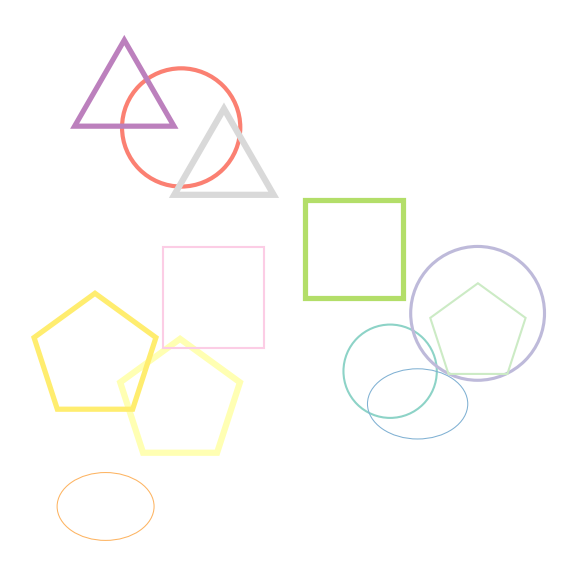[{"shape": "circle", "thickness": 1, "radius": 0.4, "center": [0.676, 0.356]}, {"shape": "pentagon", "thickness": 3, "radius": 0.55, "center": [0.312, 0.303]}, {"shape": "circle", "thickness": 1.5, "radius": 0.58, "center": [0.827, 0.457]}, {"shape": "circle", "thickness": 2, "radius": 0.51, "center": [0.314, 0.778]}, {"shape": "oval", "thickness": 0.5, "radius": 0.43, "center": [0.723, 0.3]}, {"shape": "oval", "thickness": 0.5, "radius": 0.42, "center": [0.183, 0.122]}, {"shape": "square", "thickness": 2.5, "radius": 0.42, "center": [0.613, 0.568]}, {"shape": "square", "thickness": 1, "radius": 0.43, "center": [0.37, 0.484]}, {"shape": "triangle", "thickness": 3, "radius": 0.5, "center": [0.388, 0.711]}, {"shape": "triangle", "thickness": 2.5, "radius": 0.5, "center": [0.215, 0.83]}, {"shape": "pentagon", "thickness": 1, "radius": 0.43, "center": [0.828, 0.422]}, {"shape": "pentagon", "thickness": 2.5, "radius": 0.55, "center": [0.164, 0.38]}]